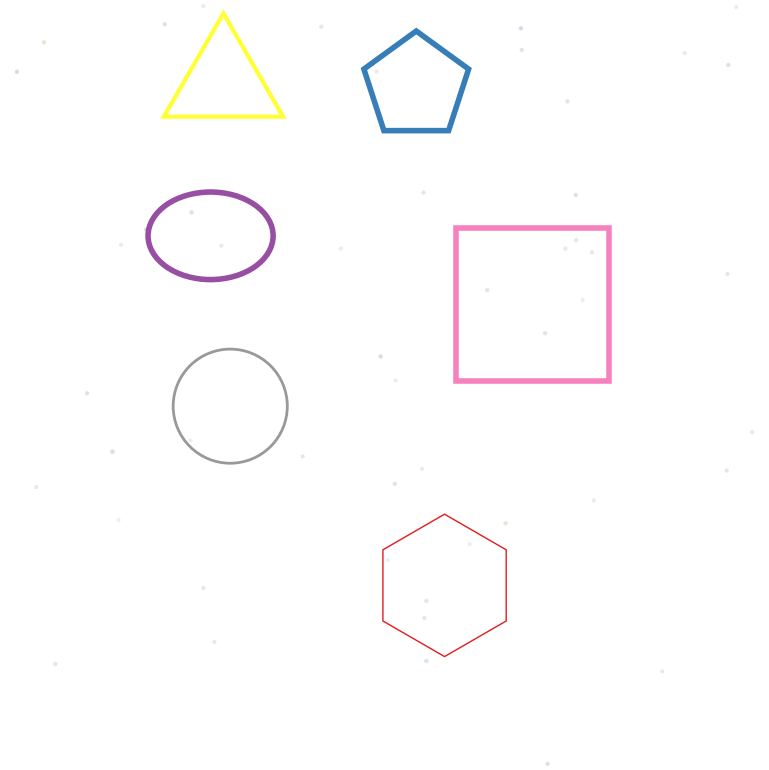[{"shape": "hexagon", "thickness": 0.5, "radius": 0.46, "center": [0.577, 0.24]}, {"shape": "pentagon", "thickness": 2, "radius": 0.36, "center": [0.541, 0.888]}, {"shape": "oval", "thickness": 2, "radius": 0.41, "center": [0.273, 0.694]}, {"shape": "triangle", "thickness": 1.5, "radius": 0.45, "center": [0.29, 0.893]}, {"shape": "square", "thickness": 2, "radius": 0.5, "center": [0.692, 0.604]}, {"shape": "circle", "thickness": 1, "radius": 0.37, "center": [0.299, 0.473]}]